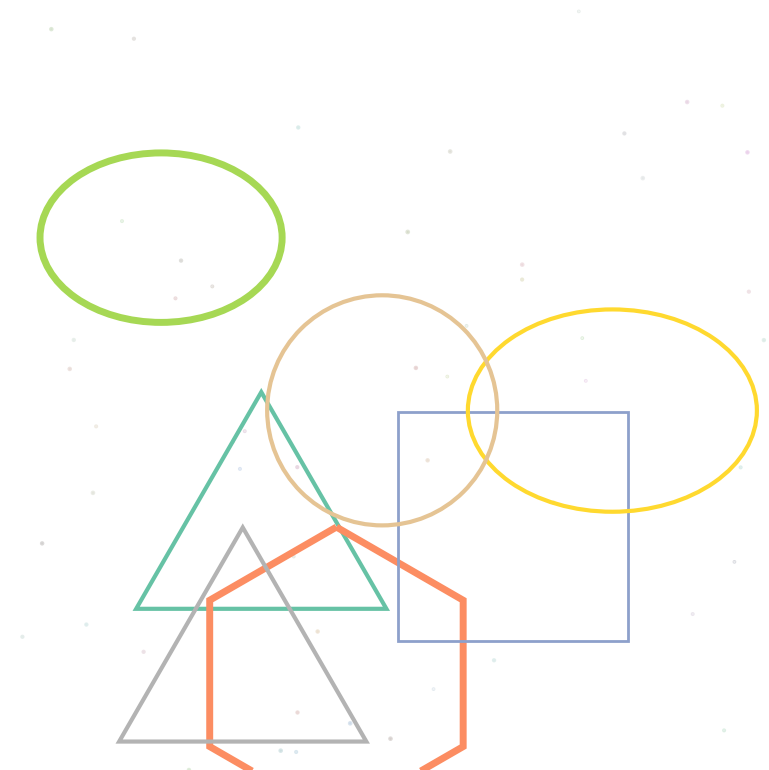[{"shape": "triangle", "thickness": 1.5, "radius": 0.94, "center": [0.339, 0.303]}, {"shape": "hexagon", "thickness": 2.5, "radius": 0.95, "center": [0.437, 0.125]}, {"shape": "square", "thickness": 1, "radius": 0.74, "center": [0.666, 0.316]}, {"shape": "oval", "thickness": 2.5, "radius": 0.79, "center": [0.209, 0.691]}, {"shape": "oval", "thickness": 1.5, "radius": 0.94, "center": [0.795, 0.467]}, {"shape": "circle", "thickness": 1.5, "radius": 0.75, "center": [0.496, 0.467]}, {"shape": "triangle", "thickness": 1.5, "radius": 0.93, "center": [0.315, 0.13]}]